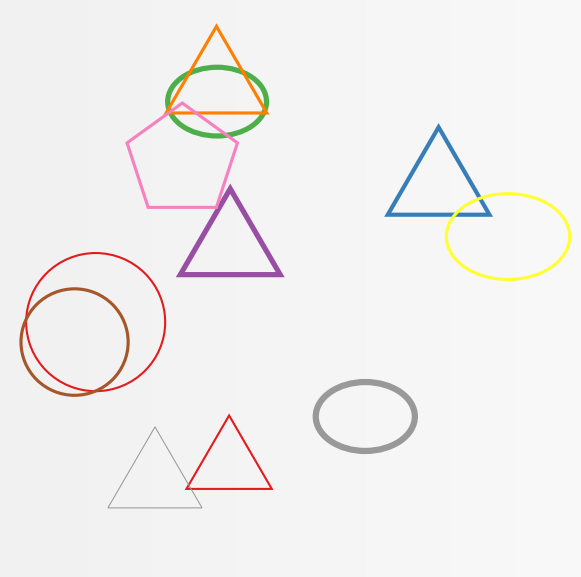[{"shape": "circle", "thickness": 1, "radius": 0.6, "center": [0.165, 0.441]}, {"shape": "triangle", "thickness": 1, "radius": 0.42, "center": [0.394, 0.195]}, {"shape": "triangle", "thickness": 2, "radius": 0.51, "center": [0.755, 0.678]}, {"shape": "oval", "thickness": 2.5, "radius": 0.43, "center": [0.373, 0.823]}, {"shape": "triangle", "thickness": 2.5, "radius": 0.5, "center": [0.396, 0.573]}, {"shape": "triangle", "thickness": 1.5, "radius": 0.5, "center": [0.372, 0.853]}, {"shape": "oval", "thickness": 1.5, "radius": 0.53, "center": [0.874, 0.59]}, {"shape": "circle", "thickness": 1.5, "radius": 0.46, "center": [0.128, 0.407]}, {"shape": "pentagon", "thickness": 1.5, "radius": 0.5, "center": [0.314, 0.721]}, {"shape": "oval", "thickness": 3, "radius": 0.43, "center": [0.628, 0.278]}, {"shape": "triangle", "thickness": 0.5, "radius": 0.47, "center": [0.267, 0.166]}]